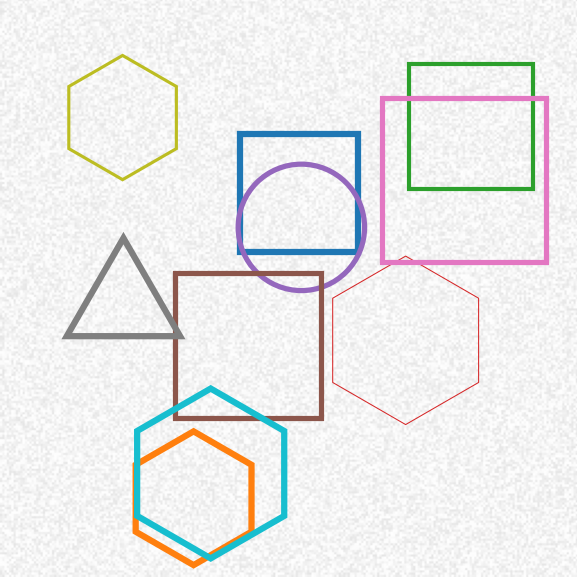[{"shape": "square", "thickness": 3, "radius": 0.51, "center": [0.518, 0.665]}, {"shape": "hexagon", "thickness": 3, "radius": 0.58, "center": [0.335, 0.136]}, {"shape": "square", "thickness": 2, "radius": 0.54, "center": [0.816, 0.78]}, {"shape": "hexagon", "thickness": 0.5, "radius": 0.73, "center": [0.702, 0.41]}, {"shape": "circle", "thickness": 2.5, "radius": 0.55, "center": [0.522, 0.605]}, {"shape": "square", "thickness": 2.5, "radius": 0.63, "center": [0.429, 0.401]}, {"shape": "square", "thickness": 2.5, "radius": 0.71, "center": [0.803, 0.687]}, {"shape": "triangle", "thickness": 3, "radius": 0.57, "center": [0.214, 0.474]}, {"shape": "hexagon", "thickness": 1.5, "radius": 0.54, "center": [0.212, 0.796]}, {"shape": "hexagon", "thickness": 3, "radius": 0.74, "center": [0.365, 0.179]}]